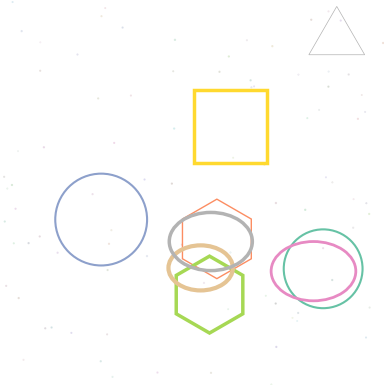[{"shape": "circle", "thickness": 1.5, "radius": 0.51, "center": [0.839, 0.302]}, {"shape": "hexagon", "thickness": 1, "radius": 0.52, "center": [0.563, 0.379]}, {"shape": "circle", "thickness": 1.5, "radius": 0.6, "center": [0.263, 0.43]}, {"shape": "oval", "thickness": 2, "radius": 0.55, "center": [0.814, 0.296]}, {"shape": "hexagon", "thickness": 2.5, "radius": 0.5, "center": [0.544, 0.235]}, {"shape": "square", "thickness": 2.5, "radius": 0.48, "center": [0.599, 0.672]}, {"shape": "oval", "thickness": 3, "radius": 0.42, "center": [0.521, 0.304]}, {"shape": "triangle", "thickness": 0.5, "radius": 0.42, "center": [0.875, 0.9]}, {"shape": "oval", "thickness": 2.5, "radius": 0.54, "center": [0.548, 0.373]}]